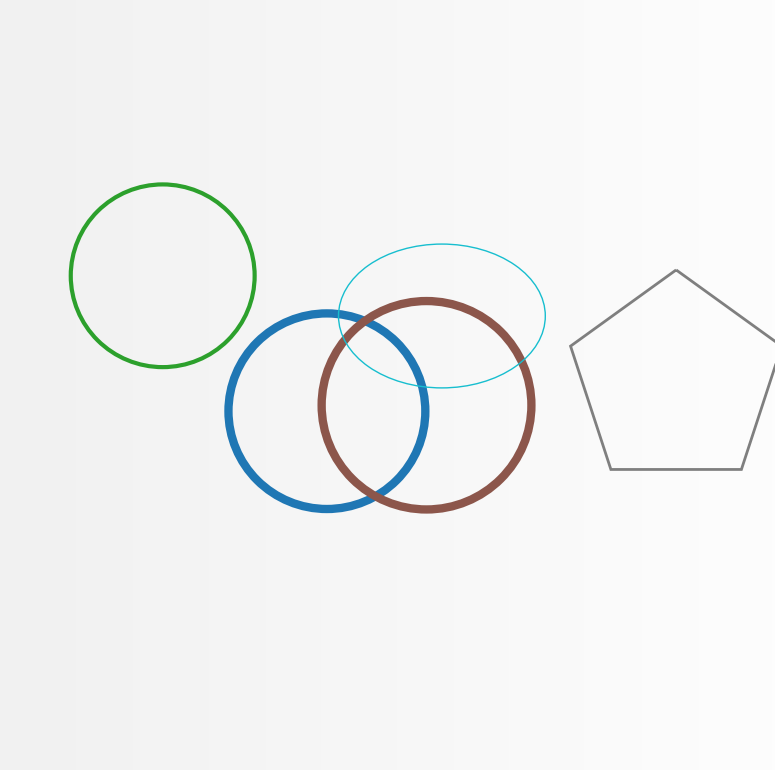[{"shape": "circle", "thickness": 3, "radius": 0.64, "center": [0.422, 0.466]}, {"shape": "circle", "thickness": 1.5, "radius": 0.59, "center": [0.21, 0.642]}, {"shape": "circle", "thickness": 3, "radius": 0.68, "center": [0.55, 0.474]}, {"shape": "pentagon", "thickness": 1, "radius": 0.72, "center": [0.872, 0.506]}, {"shape": "oval", "thickness": 0.5, "radius": 0.67, "center": [0.57, 0.59]}]